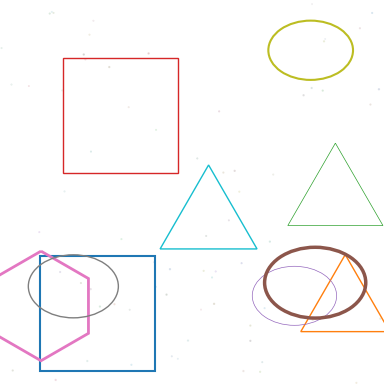[{"shape": "square", "thickness": 1.5, "radius": 0.75, "center": [0.252, 0.186]}, {"shape": "triangle", "thickness": 1, "radius": 0.67, "center": [0.897, 0.205]}, {"shape": "triangle", "thickness": 0.5, "radius": 0.71, "center": [0.871, 0.486]}, {"shape": "square", "thickness": 1, "radius": 0.75, "center": [0.313, 0.699]}, {"shape": "oval", "thickness": 0.5, "radius": 0.55, "center": [0.765, 0.232]}, {"shape": "oval", "thickness": 2.5, "radius": 0.66, "center": [0.819, 0.266]}, {"shape": "hexagon", "thickness": 2, "radius": 0.71, "center": [0.106, 0.205]}, {"shape": "oval", "thickness": 1, "radius": 0.58, "center": [0.19, 0.256]}, {"shape": "oval", "thickness": 1.5, "radius": 0.55, "center": [0.807, 0.869]}, {"shape": "triangle", "thickness": 1, "radius": 0.73, "center": [0.542, 0.426]}]